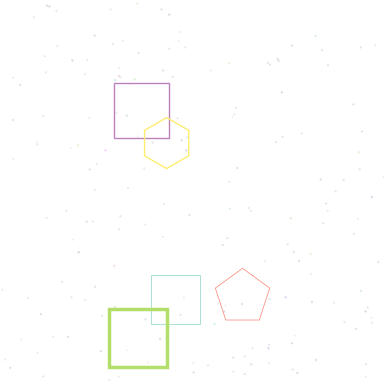[{"shape": "square", "thickness": 0.5, "radius": 0.32, "center": [0.456, 0.222]}, {"shape": "pentagon", "thickness": 0.5, "radius": 0.37, "center": [0.63, 0.229]}, {"shape": "square", "thickness": 2.5, "radius": 0.38, "center": [0.358, 0.122]}, {"shape": "square", "thickness": 1, "radius": 0.36, "center": [0.369, 0.713]}, {"shape": "hexagon", "thickness": 1, "radius": 0.33, "center": [0.433, 0.628]}]